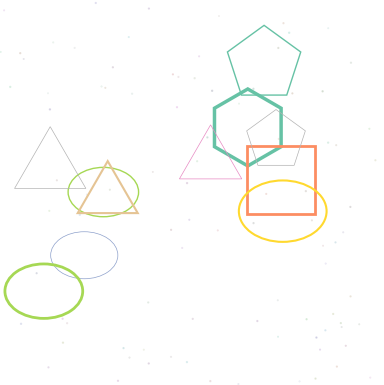[{"shape": "hexagon", "thickness": 2.5, "radius": 0.5, "center": [0.644, 0.669]}, {"shape": "pentagon", "thickness": 1, "radius": 0.5, "center": [0.686, 0.834]}, {"shape": "square", "thickness": 2, "radius": 0.44, "center": [0.73, 0.532]}, {"shape": "oval", "thickness": 0.5, "radius": 0.44, "center": [0.219, 0.337]}, {"shape": "triangle", "thickness": 0.5, "radius": 0.47, "center": [0.547, 0.582]}, {"shape": "oval", "thickness": 1, "radius": 0.46, "center": [0.268, 0.501]}, {"shape": "oval", "thickness": 2, "radius": 0.51, "center": [0.114, 0.244]}, {"shape": "oval", "thickness": 1.5, "radius": 0.57, "center": [0.734, 0.452]}, {"shape": "triangle", "thickness": 1.5, "radius": 0.45, "center": [0.28, 0.492]}, {"shape": "triangle", "thickness": 0.5, "radius": 0.53, "center": [0.13, 0.564]}, {"shape": "pentagon", "thickness": 0.5, "radius": 0.4, "center": [0.717, 0.635]}]